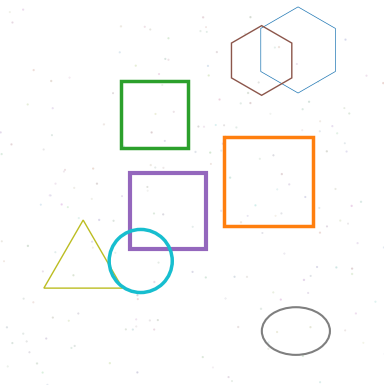[{"shape": "hexagon", "thickness": 0.5, "radius": 0.56, "center": [0.774, 0.87]}, {"shape": "square", "thickness": 2.5, "radius": 0.58, "center": [0.698, 0.529]}, {"shape": "square", "thickness": 2.5, "radius": 0.44, "center": [0.402, 0.701]}, {"shape": "square", "thickness": 3, "radius": 0.49, "center": [0.437, 0.453]}, {"shape": "hexagon", "thickness": 1, "radius": 0.45, "center": [0.68, 0.843]}, {"shape": "oval", "thickness": 1.5, "radius": 0.44, "center": [0.769, 0.14]}, {"shape": "triangle", "thickness": 1, "radius": 0.59, "center": [0.216, 0.311]}, {"shape": "circle", "thickness": 2.5, "radius": 0.41, "center": [0.366, 0.322]}]